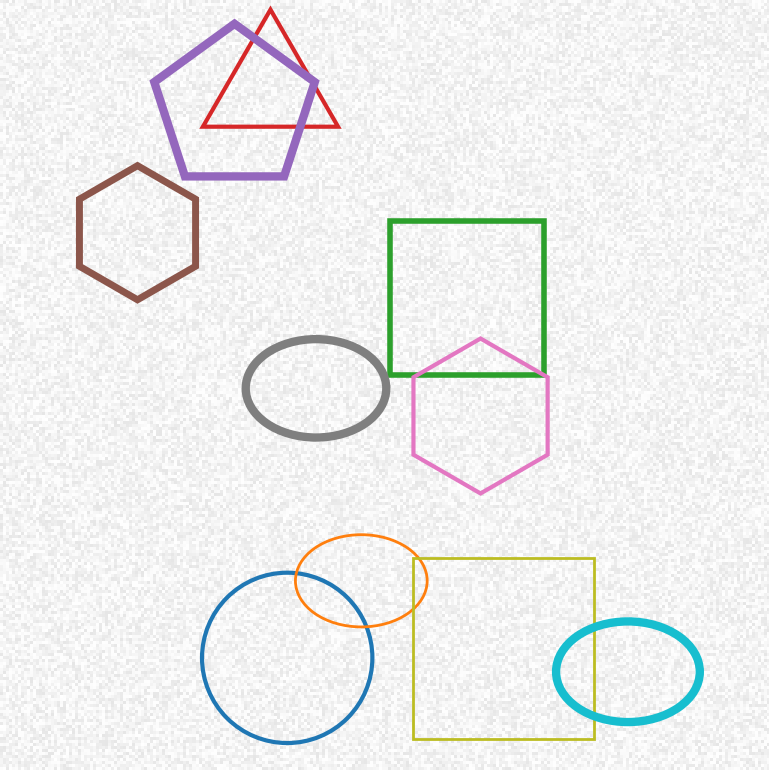[{"shape": "circle", "thickness": 1.5, "radius": 0.55, "center": [0.373, 0.146]}, {"shape": "oval", "thickness": 1, "radius": 0.43, "center": [0.469, 0.246]}, {"shape": "square", "thickness": 2, "radius": 0.5, "center": [0.607, 0.613]}, {"shape": "triangle", "thickness": 1.5, "radius": 0.51, "center": [0.351, 0.886]}, {"shape": "pentagon", "thickness": 3, "radius": 0.55, "center": [0.305, 0.86]}, {"shape": "hexagon", "thickness": 2.5, "radius": 0.44, "center": [0.179, 0.698]}, {"shape": "hexagon", "thickness": 1.5, "radius": 0.5, "center": [0.624, 0.46]}, {"shape": "oval", "thickness": 3, "radius": 0.46, "center": [0.41, 0.496]}, {"shape": "square", "thickness": 1, "radius": 0.59, "center": [0.654, 0.158]}, {"shape": "oval", "thickness": 3, "radius": 0.47, "center": [0.816, 0.128]}]